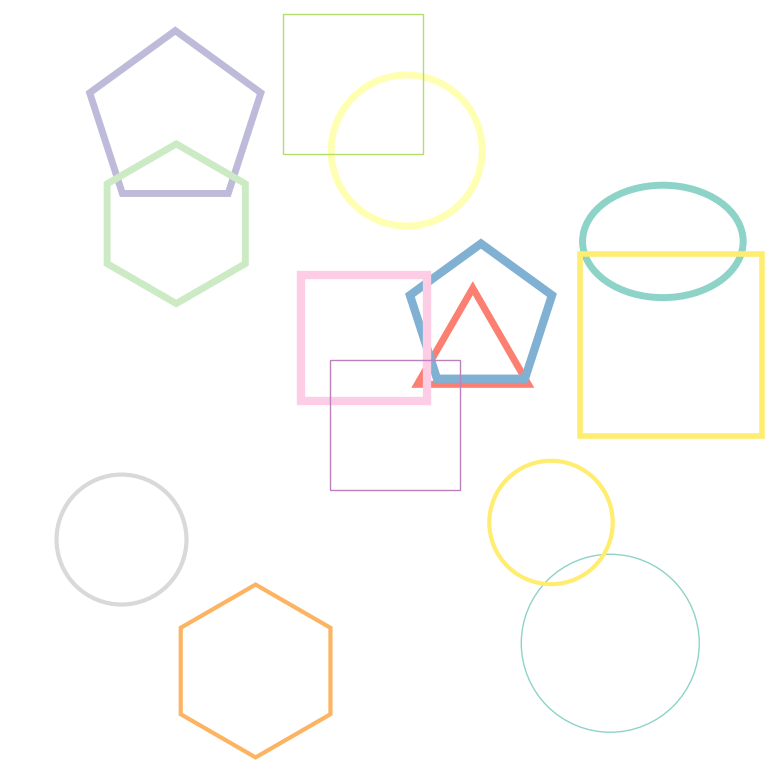[{"shape": "oval", "thickness": 2.5, "radius": 0.52, "center": [0.861, 0.686]}, {"shape": "circle", "thickness": 0.5, "radius": 0.58, "center": [0.793, 0.165]}, {"shape": "circle", "thickness": 2.5, "radius": 0.49, "center": [0.528, 0.805]}, {"shape": "pentagon", "thickness": 2.5, "radius": 0.58, "center": [0.228, 0.843]}, {"shape": "triangle", "thickness": 2.5, "radius": 0.42, "center": [0.614, 0.542]}, {"shape": "pentagon", "thickness": 3, "radius": 0.49, "center": [0.625, 0.587]}, {"shape": "hexagon", "thickness": 1.5, "radius": 0.56, "center": [0.332, 0.129]}, {"shape": "square", "thickness": 0.5, "radius": 0.45, "center": [0.458, 0.891]}, {"shape": "square", "thickness": 3, "radius": 0.41, "center": [0.473, 0.561]}, {"shape": "circle", "thickness": 1.5, "radius": 0.42, "center": [0.158, 0.299]}, {"shape": "square", "thickness": 0.5, "radius": 0.42, "center": [0.513, 0.448]}, {"shape": "hexagon", "thickness": 2.5, "radius": 0.52, "center": [0.229, 0.709]}, {"shape": "circle", "thickness": 1.5, "radius": 0.4, "center": [0.716, 0.321]}, {"shape": "square", "thickness": 2, "radius": 0.59, "center": [0.872, 0.552]}]